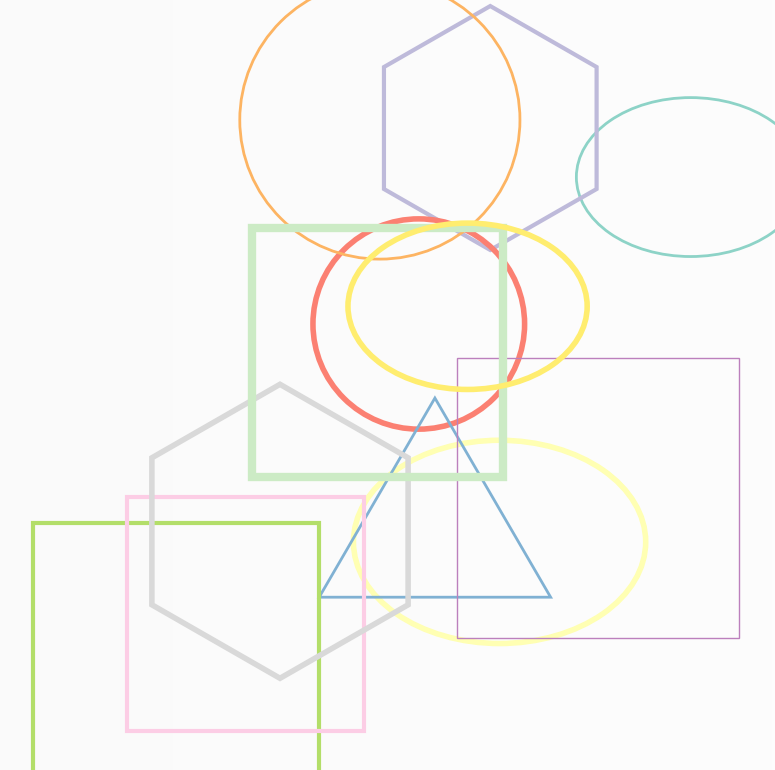[{"shape": "oval", "thickness": 1, "radius": 0.74, "center": [0.891, 0.77]}, {"shape": "oval", "thickness": 2, "radius": 0.94, "center": [0.645, 0.296]}, {"shape": "hexagon", "thickness": 1.5, "radius": 0.79, "center": [0.633, 0.834]}, {"shape": "circle", "thickness": 2, "radius": 0.68, "center": [0.54, 0.579]}, {"shape": "triangle", "thickness": 1, "radius": 0.86, "center": [0.561, 0.311]}, {"shape": "circle", "thickness": 1, "radius": 0.9, "center": [0.49, 0.844]}, {"shape": "square", "thickness": 1.5, "radius": 0.92, "center": [0.227, 0.137]}, {"shape": "square", "thickness": 1.5, "radius": 0.76, "center": [0.317, 0.203]}, {"shape": "hexagon", "thickness": 2, "radius": 0.95, "center": [0.361, 0.31]}, {"shape": "square", "thickness": 0.5, "radius": 0.91, "center": [0.772, 0.353]}, {"shape": "square", "thickness": 3, "radius": 0.81, "center": [0.487, 0.542]}, {"shape": "oval", "thickness": 2, "radius": 0.77, "center": [0.603, 0.602]}]